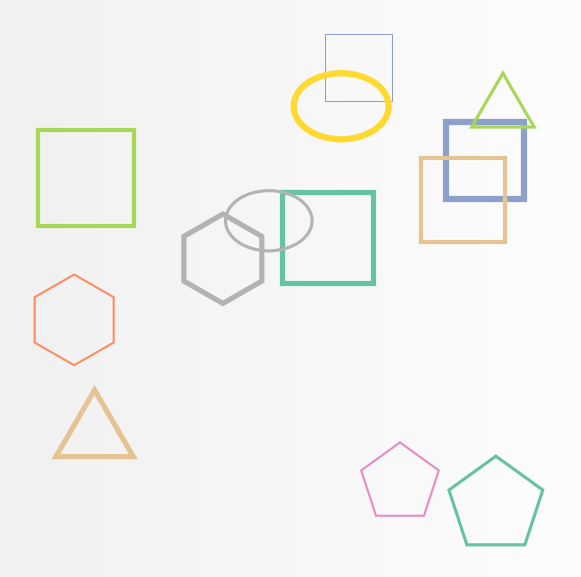[{"shape": "pentagon", "thickness": 1.5, "radius": 0.42, "center": [0.853, 0.124]}, {"shape": "square", "thickness": 2.5, "radius": 0.39, "center": [0.563, 0.588]}, {"shape": "hexagon", "thickness": 1, "radius": 0.39, "center": [0.128, 0.445]}, {"shape": "square", "thickness": 0.5, "radius": 0.29, "center": [0.617, 0.882]}, {"shape": "square", "thickness": 3, "radius": 0.34, "center": [0.835, 0.721]}, {"shape": "pentagon", "thickness": 1, "radius": 0.35, "center": [0.688, 0.163]}, {"shape": "triangle", "thickness": 1.5, "radius": 0.31, "center": [0.865, 0.81]}, {"shape": "square", "thickness": 2, "radius": 0.41, "center": [0.147, 0.691]}, {"shape": "oval", "thickness": 3, "radius": 0.41, "center": [0.587, 0.815]}, {"shape": "triangle", "thickness": 2.5, "radius": 0.38, "center": [0.163, 0.247]}, {"shape": "square", "thickness": 2, "radius": 0.36, "center": [0.797, 0.653]}, {"shape": "oval", "thickness": 1.5, "radius": 0.37, "center": [0.462, 0.617]}, {"shape": "hexagon", "thickness": 2.5, "radius": 0.39, "center": [0.383, 0.551]}]